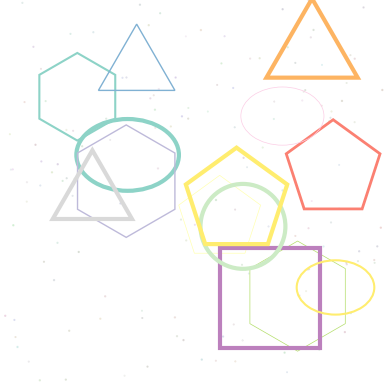[{"shape": "hexagon", "thickness": 1.5, "radius": 0.57, "center": [0.201, 0.749]}, {"shape": "oval", "thickness": 3, "radius": 0.67, "center": [0.332, 0.598]}, {"shape": "pentagon", "thickness": 0.5, "radius": 0.56, "center": [0.571, 0.433]}, {"shape": "hexagon", "thickness": 1, "radius": 0.73, "center": [0.328, 0.529]}, {"shape": "pentagon", "thickness": 2, "radius": 0.64, "center": [0.865, 0.561]}, {"shape": "triangle", "thickness": 1, "radius": 0.57, "center": [0.355, 0.823]}, {"shape": "triangle", "thickness": 3, "radius": 0.68, "center": [0.811, 0.867]}, {"shape": "hexagon", "thickness": 0.5, "radius": 0.72, "center": [0.773, 0.231]}, {"shape": "oval", "thickness": 0.5, "radius": 0.54, "center": [0.734, 0.699]}, {"shape": "triangle", "thickness": 3, "radius": 0.59, "center": [0.24, 0.491]}, {"shape": "square", "thickness": 3, "radius": 0.65, "center": [0.702, 0.226]}, {"shape": "circle", "thickness": 3, "radius": 0.55, "center": [0.631, 0.412]}, {"shape": "oval", "thickness": 1.5, "radius": 0.5, "center": [0.871, 0.253]}, {"shape": "pentagon", "thickness": 3, "radius": 0.69, "center": [0.614, 0.478]}]